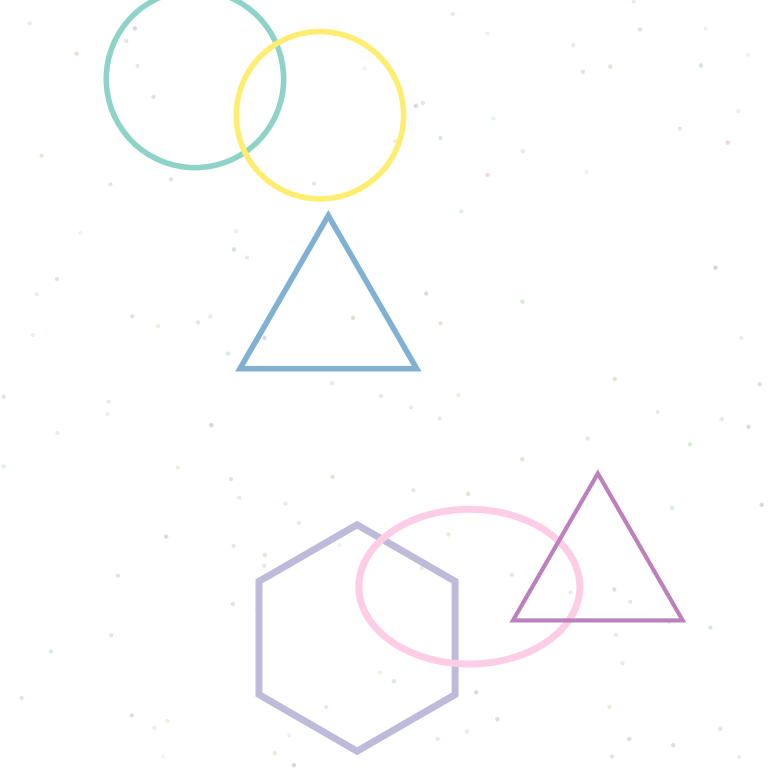[{"shape": "circle", "thickness": 2, "radius": 0.58, "center": [0.253, 0.897]}, {"shape": "hexagon", "thickness": 2.5, "radius": 0.74, "center": [0.464, 0.171]}, {"shape": "triangle", "thickness": 2, "radius": 0.66, "center": [0.426, 0.587]}, {"shape": "oval", "thickness": 2.5, "radius": 0.72, "center": [0.61, 0.238]}, {"shape": "triangle", "thickness": 1.5, "radius": 0.64, "center": [0.776, 0.258]}, {"shape": "circle", "thickness": 2, "radius": 0.54, "center": [0.415, 0.85]}]